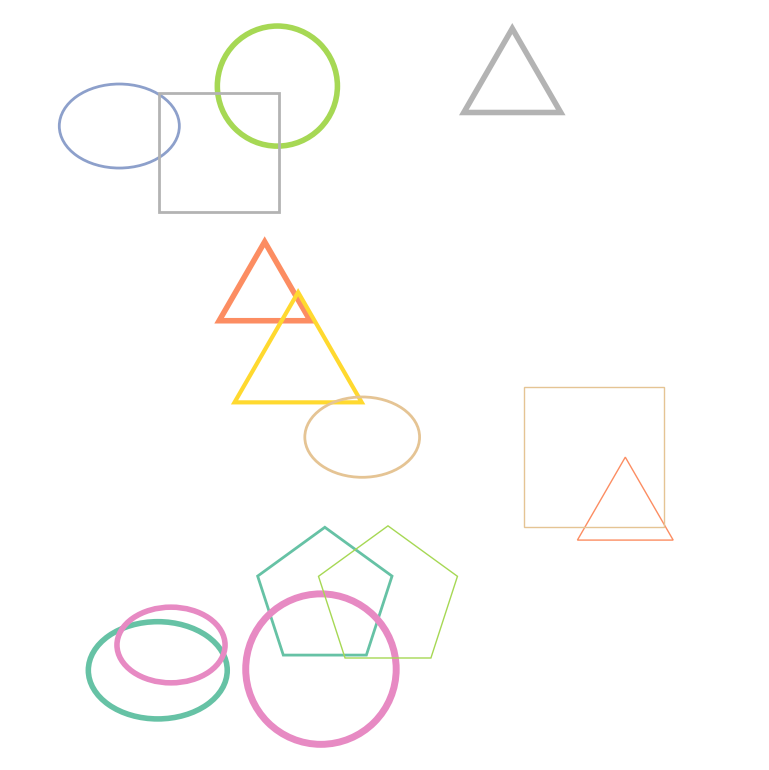[{"shape": "oval", "thickness": 2, "radius": 0.45, "center": [0.205, 0.129]}, {"shape": "pentagon", "thickness": 1, "radius": 0.46, "center": [0.422, 0.223]}, {"shape": "triangle", "thickness": 0.5, "radius": 0.36, "center": [0.812, 0.334]}, {"shape": "triangle", "thickness": 2, "radius": 0.34, "center": [0.344, 0.618]}, {"shape": "oval", "thickness": 1, "radius": 0.39, "center": [0.155, 0.836]}, {"shape": "circle", "thickness": 2.5, "radius": 0.49, "center": [0.417, 0.131]}, {"shape": "oval", "thickness": 2, "radius": 0.35, "center": [0.222, 0.162]}, {"shape": "pentagon", "thickness": 0.5, "radius": 0.47, "center": [0.504, 0.222]}, {"shape": "circle", "thickness": 2, "radius": 0.39, "center": [0.36, 0.888]}, {"shape": "triangle", "thickness": 1.5, "radius": 0.48, "center": [0.387, 0.525]}, {"shape": "oval", "thickness": 1, "radius": 0.37, "center": [0.47, 0.432]}, {"shape": "square", "thickness": 0.5, "radius": 0.45, "center": [0.771, 0.407]}, {"shape": "square", "thickness": 1, "radius": 0.39, "center": [0.284, 0.802]}, {"shape": "triangle", "thickness": 2, "radius": 0.36, "center": [0.665, 0.89]}]